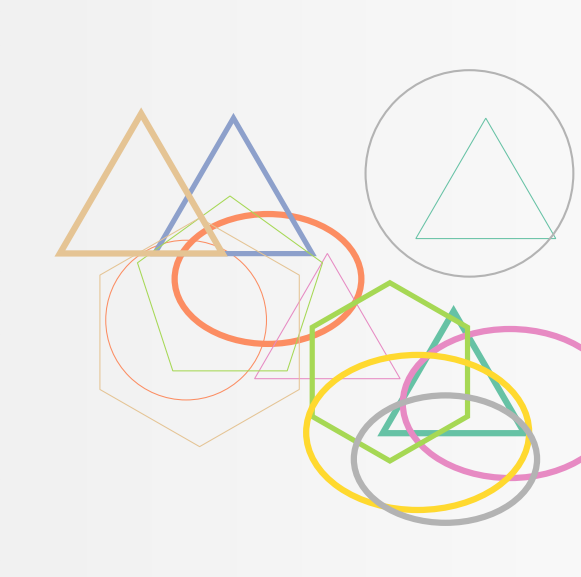[{"shape": "triangle", "thickness": 0.5, "radius": 0.7, "center": [0.836, 0.655]}, {"shape": "triangle", "thickness": 3, "radius": 0.7, "center": [0.78, 0.319]}, {"shape": "circle", "thickness": 0.5, "radius": 0.69, "center": [0.32, 0.445]}, {"shape": "oval", "thickness": 3, "radius": 0.8, "center": [0.461, 0.516]}, {"shape": "triangle", "thickness": 2.5, "radius": 0.78, "center": [0.402, 0.638]}, {"shape": "triangle", "thickness": 0.5, "radius": 0.72, "center": [0.563, 0.416]}, {"shape": "oval", "thickness": 3, "radius": 0.92, "center": [0.877, 0.3]}, {"shape": "hexagon", "thickness": 2.5, "radius": 0.77, "center": [0.671, 0.355]}, {"shape": "pentagon", "thickness": 0.5, "radius": 0.84, "center": [0.396, 0.492]}, {"shape": "oval", "thickness": 3, "radius": 0.96, "center": [0.719, 0.25]}, {"shape": "hexagon", "thickness": 0.5, "radius": 0.99, "center": [0.343, 0.424]}, {"shape": "triangle", "thickness": 3, "radius": 0.81, "center": [0.243, 0.641]}, {"shape": "circle", "thickness": 1, "radius": 0.89, "center": [0.808, 0.699]}, {"shape": "oval", "thickness": 3, "radius": 0.79, "center": [0.766, 0.204]}]